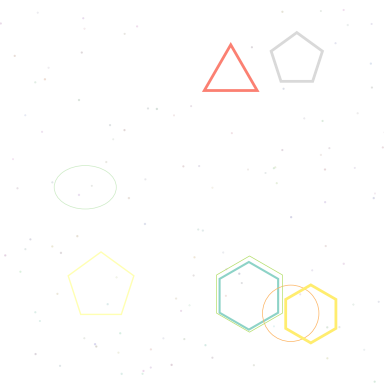[{"shape": "hexagon", "thickness": 1.5, "radius": 0.44, "center": [0.646, 0.232]}, {"shape": "pentagon", "thickness": 1, "radius": 0.45, "center": [0.262, 0.256]}, {"shape": "triangle", "thickness": 2, "radius": 0.4, "center": [0.599, 0.805]}, {"shape": "circle", "thickness": 0.5, "radius": 0.37, "center": [0.755, 0.186]}, {"shape": "hexagon", "thickness": 0.5, "radius": 0.49, "center": [0.648, 0.236]}, {"shape": "pentagon", "thickness": 2, "radius": 0.35, "center": [0.771, 0.845]}, {"shape": "oval", "thickness": 0.5, "radius": 0.4, "center": [0.221, 0.514]}, {"shape": "hexagon", "thickness": 2, "radius": 0.38, "center": [0.807, 0.185]}]